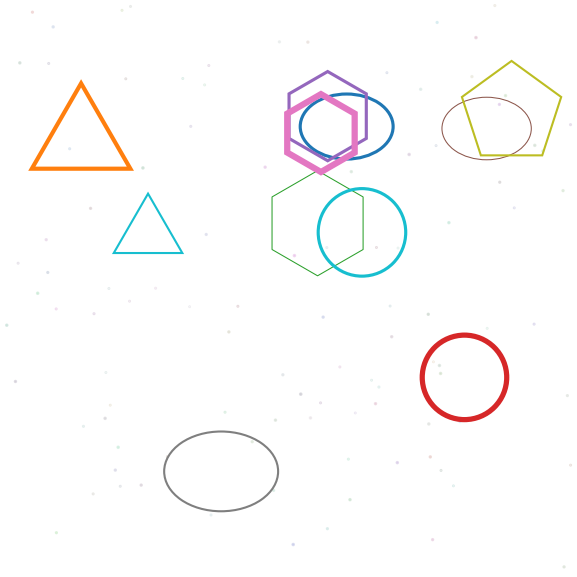[{"shape": "oval", "thickness": 1.5, "radius": 0.4, "center": [0.6, 0.78]}, {"shape": "triangle", "thickness": 2, "radius": 0.49, "center": [0.14, 0.756]}, {"shape": "hexagon", "thickness": 0.5, "radius": 0.46, "center": [0.55, 0.613]}, {"shape": "circle", "thickness": 2.5, "radius": 0.37, "center": [0.804, 0.346]}, {"shape": "hexagon", "thickness": 1.5, "radius": 0.39, "center": [0.567, 0.798]}, {"shape": "oval", "thickness": 0.5, "radius": 0.39, "center": [0.843, 0.777]}, {"shape": "hexagon", "thickness": 3, "radius": 0.34, "center": [0.556, 0.769]}, {"shape": "oval", "thickness": 1, "radius": 0.49, "center": [0.383, 0.183]}, {"shape": "pentagon", "thickness": 1, "radius": 0.45, "center": [0.886, 0.803]}, {"shape": "circle", "thickness": 1.5, "radius": 0.38, "center": [0.627, 0.597]}, {"shape": "triangle", "thickness": 1, "radius": 0.34, "center": [0.256, 0.595]}]